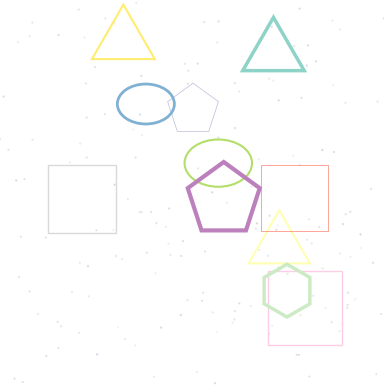[{"shape": "triangle", "thickness": 2.5, "radius": 0.46, "center": [0.71, 0.863]}, {"shape": "triangle", "thickness": 1.5, "radius": 0.46, "center": [0.725, 0.362]}, {"shape": "pentagon", "thickness": 0.5, "radius": 0.35, "center": [0.501, 0.715]}, {"shape": "square", "thickness": 0.5, "radius": 0.43, "center": [0.766, 0.485]}, {"shape": "oval", "thickness": 2, "radius": 0.37, "center": [0.379, 0.73]}, {"shape": "oval", "thickness": 1.5, "radius": 0.44, "center": [0.567, 0.576]}, {"shape": "square", "thickness": 1, "radius": 0.48, "center": [0.792, 0.2]}, {"shape": "square", "thickness": 1, "radius": 0.44, "center": [0.213, 0.483]}, {"shape": "pentagon", "thickness": 3, "radius": 0.49, "center": [0.581, 0.481]}, {"shape": "hexagon", "thickness": 2.5, "radius": 0.34, "center": [0.745, 0.245]}, {"shape": "triangle", "thickness": 1.5, "radius": 0.47, "center": [0.32, 0.894]}]